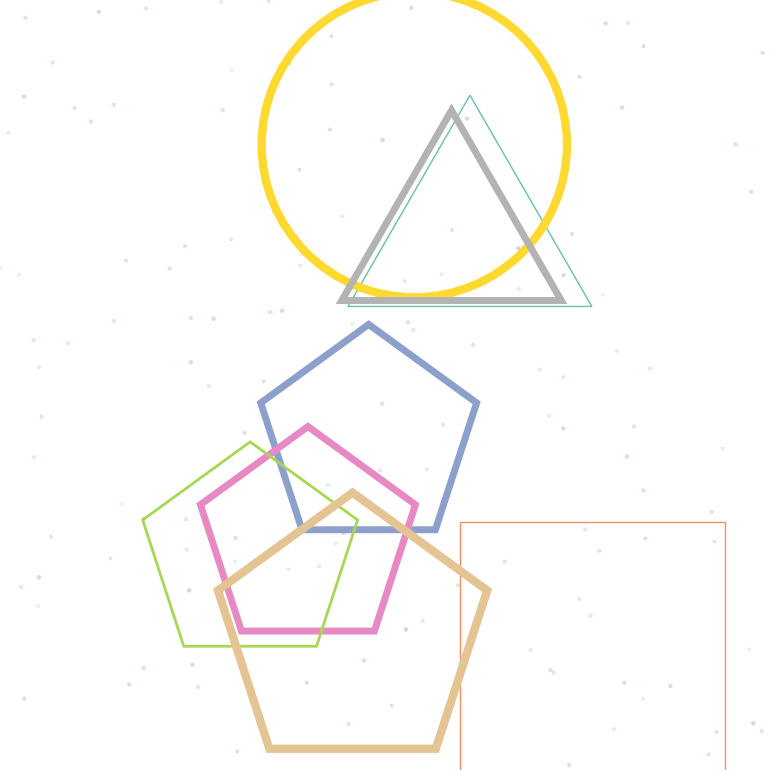[{"shape": "triangle", "thickness": 0.5, "radius": 0.91, "center": [0.61, 0.693]}, {"shape": "square", "thickness": 0.5, "radius": 0.86, "center": [0.77, 0.15]}, {"shape": "pentagon", "thickness": 2.5, "radius": 0.74, "center": [0.479, 0.431]}, {"shape": "pentagon", "thickness": 2.5, "radius": 0.73, "center": [0.4, 0.299]}, {"shape": "pentagon", "thickness": 1, "radius": 0.73, "center": [0.325, 0.279]}, {"shape": "circle", "thickness": 3, "radius": 0.99, "center": [0.538, 0.812]}, {"shape": "pentagon", "thickness": 3, "radius": 0.92, "center": [0.458, 0.176]}, {"shape": "triangle", "thickness": 2.5, "radius": 0.82, "center": [0.586, 0.692]}]